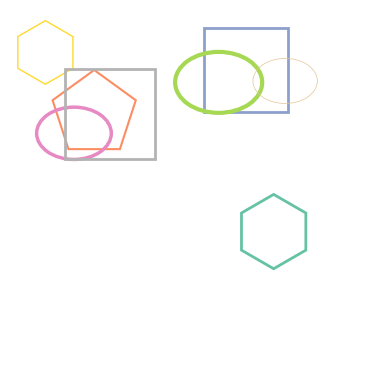[{"shape": "hexagon", "thickness": 2, "radius": 0.48, "center": [0.711, 0.399]}, {"shape": "pentagon", "thickness": 1.5, "radius": 0.57, "center": [0.245, 0.705]}, {"shape": "square", "thickness": 2, "radius": 0.55, "center": [0.638, 0.818]}, {"shape": "oval", "thickness": 2.5, "radius": 0.48, "center": [0.192, 0.654]}, {"shape": "oval", "thickness": 3, "radius": 0.57, "center": [0.568, 0.786]}, {"shape": "hexagon", "thickness": 1, "radius": 0.41, "center": [0.118, 0.864]}, {"shape": "oval", "thickness": 0.5, "radius": 0.42, "center": [0.741, 0.79]}, {"shape": "square", "thickness": 2, "radius": 0.59, "center": [0.286, 0.705]}]